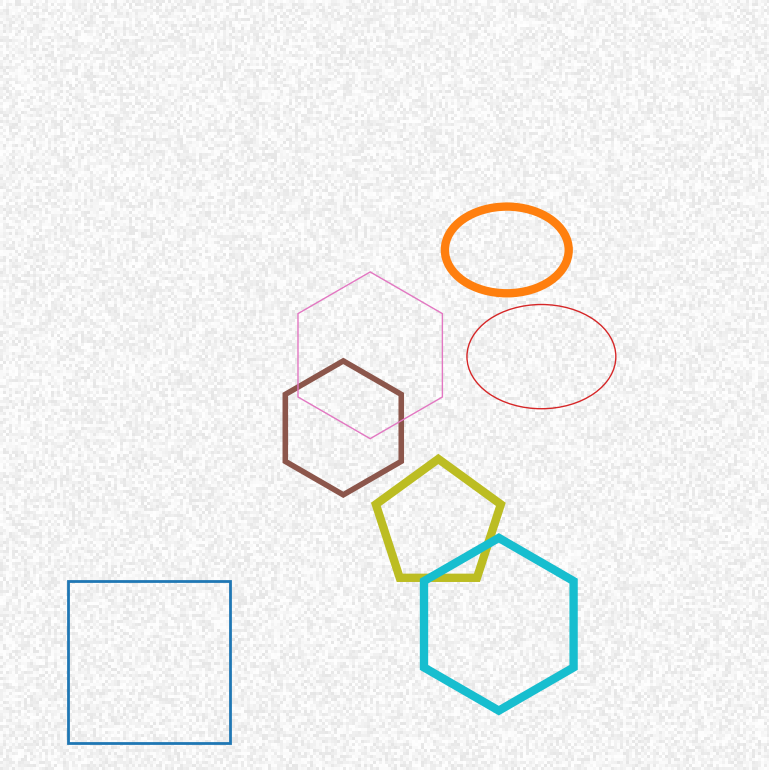[{"shape": "square", "thickness": 1, "radius": 0.53, "center": [0.194, 0.141]}, {"shape": "oval", "thickness": 3, "radius": 0.4, "center": [0.658, 0.675]}, {"shape": "oval", "thickness": 0.5, "radius": 0.48, "center": [0.703, 0.537]}, {"shape": "hexagon", "thickness": 2, "radius": 0.43, "center": [0.446, 0.444]}, {"shape": "hexagon", "thickness": 0.5, "radius": 0.54, "center": [0.481, 0.539]}, {"shape": "pentagon", "thickness": 3, "radius": 0.43, "center": [0.569, 0.319]}, {"shape": "hexagon", "thickness": 3, "radius": 0.56, "center": [0.648, 0.189]}]